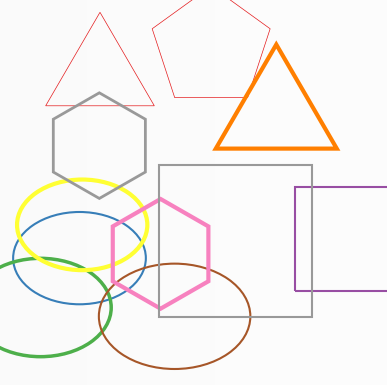[{"shape": "triangle", "thickness": 0.5, "radius": 0.81, "center": [0.258, 0.806]}, {"shape": "pentagon", "thickness": 0.5, "radius": 0.8, "center": [0.545, 0.876]}, {"shape": "oval", "thickness": 1.5, "radius": 0.86, "center": [0.205, 0.33]}, {"shape": "oval", "thickness": 2.5, "radius": 0.91, "center": [0.105, 0.201]}, {"shape": "square", "thickness": 1.5, "radius": 0.68, "center": [0.898, 0.379]}, {"shape": "triangle", "thickness": 3, "radius": 0.9, "center": [0.713, 0.704]}, {"shape": "oval", "thickness": 3, "radius": 0.84, "center": [0.212, 0.416]}, {"shape": "oval", "thickness": 1.5, "radius": 0.98, "center": [0.451, 0.178]}, {"shape": "hexagon", "thickness": 3, "radius": 0.71, "center": [0.414, 0.341]}, {"shape": "hexagon", "thickness": 2, "radius": 0.69, "center": [0.256, 0.622]}, {"shape": "square", "thickness": 1.5, "radius": 0.99, "center": [0.608, 0.375]}]